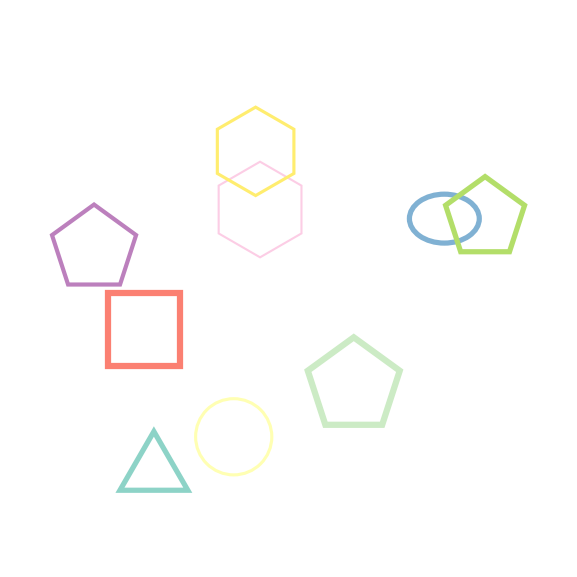[{"shape": "triangle", "thickness": 2.5, "radius": 0.34, "center": [0.266, 0.184]}, {"shape": "circle", "thickness": 1.5, "radius": 0.33, "center": [0.405, 0.243]}, {"shape": "square", "thickness": 3, "radius": 0.31, "center": [0.25, 0.429]}, {"shape": "oval", "thickness": 2.5, "radius": 0.3, "center": [0.769, 0.621]}, {"shape": "pentagon", "thickness": 2.5, "radius": 0.36, "center": [0.84, 0.621]}, {"shape": "hexagon", "thickness": 1, "radius": 0.41, "center": [0.45, 0.636]}, {"shape": "pentagon", "thickness": 2, "radius": 0.38, "center": [0.163, 0.568]}, {"shape": "pentagon", "thickness": 3, "radius": 0.42, "center": [0.613, 0.331]}, {"shape": "hexagon", "thickness": 1.5, "radius": 0.38, "center": [0.443, 0.737]}]